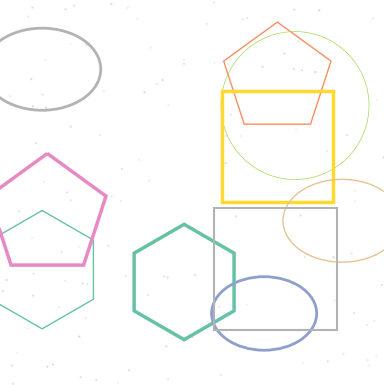[{"shape": "hexagon", "thickness": 2.5, "radius": 0.75, "center": [0.478, 0.268]}, {"shape": "hexagon", "thickness": 1, "radius": 0.77, "center": [0.109, 0.3]}, {"shape": "pentagon", "thickness": 1, "radius": 0.73, "center": [0.72, 0.796]}, {"shape": "oval", "thickness": 2, "radius": 0.68, "center": [0.686, 0.186]}, {"shape": "pentagon", "thickness": 2.5, "radius": 0.8, "center": [0.123, 0.441]}, {"shape": "circle", "thickness": 0.5, "radius": 0.96, "center": [0.766, 0.726]}, {"shape": "square", "thickness": 2.5, "radius": 0.72, "center": [0.721, 0.62]}, {"shape": "oval", "thickness": 1, "radius": 0.77, "center": [0.889, 0.427]}, {"shape": "oval", "thickness": 2, "radius": 0.76, "center": [0.109, 0.82]}, {"shape": "square", "thickness": 1.5, "radius": 0.8, "center": [0.716, 0.301]}]